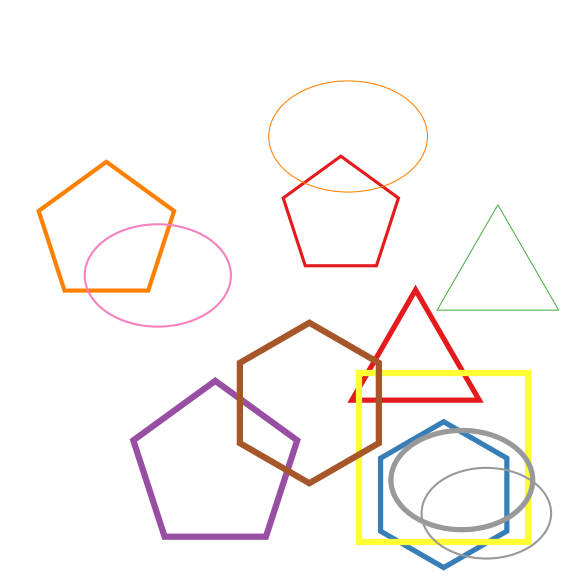[{"shape": "pentagon", "thickness": 1.5, "radius": 0.52, "center": [0.59, 0.624]}, {"shape": "triangle", "thickness": 2.5, "radius": 0.64, "center": [0.72, 0.37]}, {"shape": "hexagon", "thickness": 2.5, "radius": 0.63, "center": [0.768, 0.143]}, {"shape": "triangle", "thickness": 0.5, "radius": 0.61, "center": [0.862, 0.523]}, {"shape": "pentagon", "thickness": 3, "radius": 0.75, "center": [0.373, 0.19]}, {"shape": "pentagon", "thickness": 2, "radius": 0.62, "center": [0.184, 0.596]}, {"shape": "oval", "thickness": 0.5, "radius": 0.69, "center": [0.603, 0.763]}, {"shape": "square", "thickness": 3, "radius": 0.73, "center": [0.768, 0.207]}, {"shape": "hexagon", "thickness": 3, "radius": 0.69, "center": [0.536, 0.301]}, {"shape": "oval", "thickness": 1, "radius": 0.63, "center": [0.273, 0.522]}, {"shape": "oval", "thickness": 2.5, "radius": 0.61, "center": [0.8, 0.168]}, {"shape": "oval", "thickness": 1, "radius": 0.56, "center": [0.842, 0.11]}]